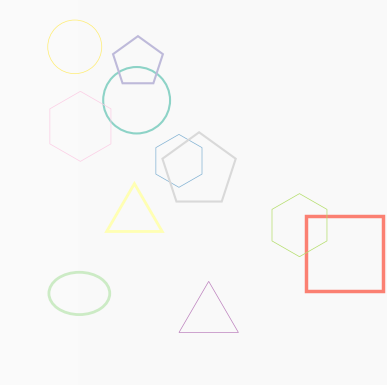[{"shape": "circle", "thickness": 1.5, "radius": 0.43, "center": [0.353, 0.74]}, {"shape": "triangle", "thickness": 2, "radius": 0.41, "center": [0.347, 0.44]}, {"shape": "pentagon", "thickness": 1.5, "radius": 0.34, "center": [0.356, 0.838]}, {"shape": "square", "thickness": 2.5, "radius": 0.49, "center": [0.889, 0.341]}, {"shape": "hexagon", "thickness": 0.5, "radius": 0.34, "center": [0.462, 0.582]}, {"shape": "hexagon", "thickness": 0.5, "radius": 0.41, "center": [0.773, 0.415]}, {"shape": "hexagon", "thickness": 0.5, "radius": 0.45, "center": [0.207, 0.672]}, {"shape": "pentagon", "thickness": 1.5, "radius": 0.5, "center": [0.514, 0.557]}, {"shape": "triangle", "thickness": 0.5, "radius": 0.44, "center": [0.539, 0.181]}, {"shape": "oval", "thickness": 2, "radius": 0.39, "center": [0.205, 0.238]}, {"shape": "circle", "thickness": 0.5, "radius": 0.35, "center": [0.193, 0.878]}]